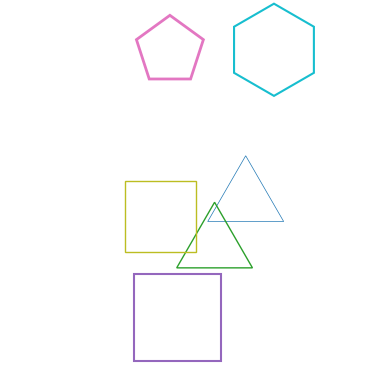[{"shape": "triangle", "thickness": 0.5, "radius": 0.57, "center": [0.638, 0.482]}, {"shape": "triangle", "thickness": 1, "radius": 0.57, "center": [0.557, 0.361]}, {"shape": "square", "thickness": 1.5, "radius": 0.57, "center": [0.462, 0.174]}, {"shape": "pentagon", "thickness": 2, "radius": 0.46, "center": [0.441, 0.869]}, {"shape": "square", "thickness": 1, "radius": 0.46, "center": [0.417, 0.437]}, {"shape": "hexagon", "thickness": 1.5, "radius": 0.6, "center": [0.712, 0.871]}]